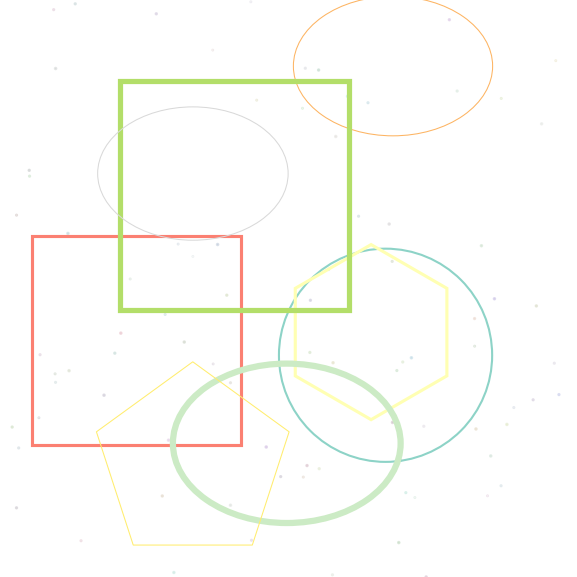[{"shape": "circle", "thickness": 1, "radius": 0.92, "center": [0.668, 0.384]}, {"shape": "hexagon", "thickness": 1.5, "radius": 0.76, "center": [0.643, 0.424]}, {"shape": "square", "thickness": 1.5, "radius": 0.91, "center": [0.236, 0.409]}, {"shape": "oval", "thickness": 0.5, "radius": 0.86, "center": [0.681, 0.885]}, {"shape": "square", "thickness": 2.5, "radius": 0.99, "center": [0.406, 0.66]}, {"shape": "oval", "thickness": 0.5, "radius": 0.82, "center": [0.334, 0.699]}, {"shape": "oval", "thickness": 3, "radius": 0.99, "center": [0.497, 0.232]}, {"shape": "pentagon", "thickness": 0.5, "radius": 0.88, "center": [0.334, 0.197]}]